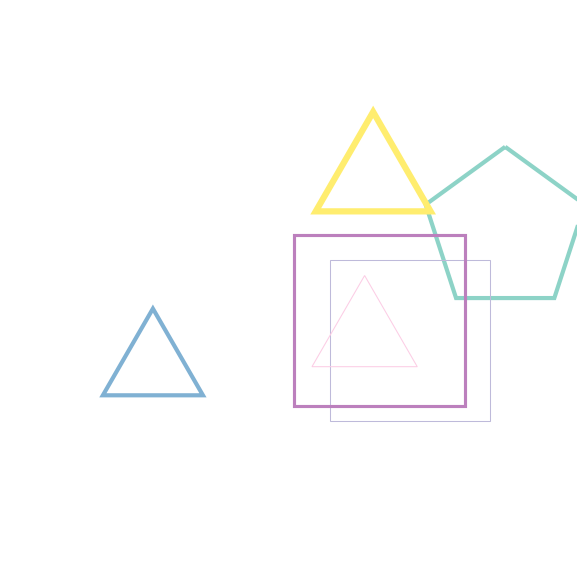[{"shape": "pentagon", "thickness": 2, "radius": 0.72, "center": [0.875, 0.6]}, {"shape": "square", "thickness": 0.5, "radius": 0.69, "center": [0.709, 0.41]}, {"shape": "triangle", "thickness": 2, "radius": 0.5, "center": [0.265, 0.365]}, {"shape": "triangle", "thickness": 0.5, "radius": 0.53, "center": [0.631, 0.417]}, {"shape": "square", "thickness": 1.5, "radius": 0.74, "center": [0.657, 0.444]}, {"shape": "triangle", "thickness": 3, "radius": 0.57, "center": [0.646, 0.691]}]